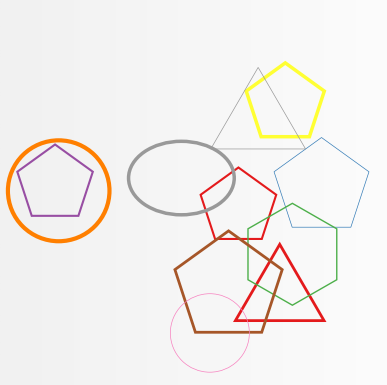[{"shape": "triangle", "thickness": 2, "radius": 0.66, "center": [0.722, 0.233]}, {"shape": "pentagon", "thickness": 1.5, "radius": 0.51, "center": [0.615, 0.462]}, {"shape": "pentagon", "thickness": 0.5, "radius": 0.64, "center": [0.83, 0.514]}, {"shape": "hexagon", "thickness": 1, "radius": 0.66, "center": [0.755, 0.34]}, {"shape": "pentagon", "thickness": 1.5, "radius": 0.51, "center": [0.142, 0.522]}, {"shape": "circle", "thickness": 3, "radius": 0.66, "center": [0.151, 0.504]}, {"shape": "pentagon", "thickness": 2.5, "radius": 0.53, "center": [0.736, 0.731]}, {"shape": "pentagon", "thickness": 2, "radius": 0.73, "center": [0.59, 0.255]}, {"shape": "circle", "thickness": 0.5, "radius": 0.51, "center": [0.542, 0.135]}, {"shape": "triangle", "thickness": 0.5, "radius": 0.71, "center": [0.666, 0.684]}, {"shape": "oval", "thickness": 2.5, "radius": 0.68, "center": [0.468, 0.538]}]